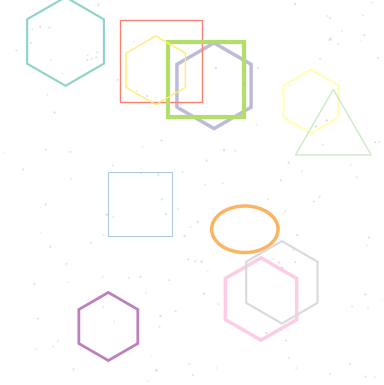[{"shape": "hexagon", "thickness": 1.5, "radius": 0.58, "center": [0.17, 0.892]}, {"shape": "hexagon", "thickness": 1.5, "radius": 0.41, "center": [0.808, 0.736]}, {"shape": "hexagon", "thickness": 2.5, "radius": 0.56, "center": [0.556, 0.777]}, {"shape": "square", "thickness": 1, "radius": 0.53, "center": [0.418, 0.843]}, {"shape": "square", "thickness": 0.5, "radius": 0.41, "center": [0.364, 0.47]}, {"shape": "oval", "thickness": 2.5, "radius": 0.43, "center": [0.636, 0.404]}, {"shape": "square", "thickness": 3, "radius": 0.49, "center": [0.535, 0.793]}, {"shape": "hexagon", "thickness": 2.5, "radius": 0.53, "center": [0.678, 0.223]}, {"shape": "hexagon", "thickness": 1.5, "radius": 0.53, "center": [0.732, 0.267]}, {"shape": "hexagon", "thickness": 2, "radius": 0.44, "center": [0.281, 0.152]}, {"shape": "triangle", "thickness": 1, "radius": 0.57, "center": [0.866, 0.654]}, {"shape": "hexagon", "thickness": 1, "radius": 0.44, "center": [0.405, 0.817]}]